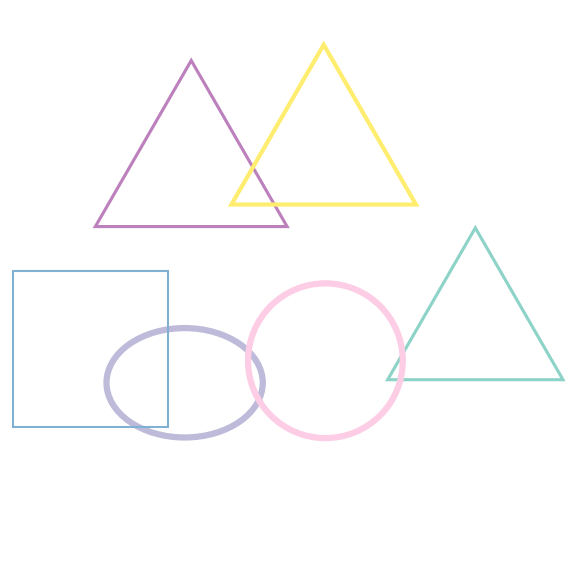[{"shape": "triangle", "thickness": 1.5, "radius": 0.88, "center": [0.823, 0.429]}, {"shape": "oval", "thickness": 3, "radius": 0.68, "center": [0.32, 0.336]}, {"shape": "square", "thickness": 1, "radius": 0.67, "center": [0.157, 0.394]}, {"shape": "circle", "thickness": 3, "radius": 0.67, "center": [0.563, 0.374]}, {"shape": "triangle", "thickness": 1.5, "radius": 0.96, "center": [0.331, 0.703]}, {"shape": "triangle", "thickness": 2, "radius": 0.92, "center": [0.561, 0.737]}]